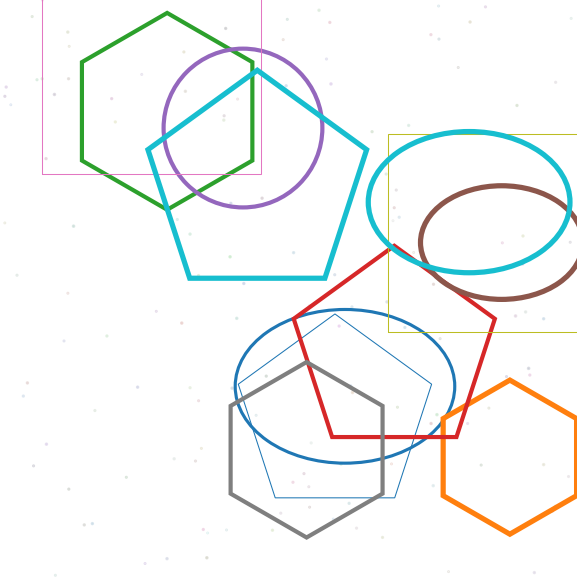[{"shape": "oval", "thickness": 1.5, "radius": 0.95, "center": [0.597, 0.33]}, {"shape": "pentagon", "thickness": 0.5, "radius": 0.88, "center": [0.58, 0.279]}, {"shape": "hexagon", "thickness": 2.5, "radius": 0.67, "center": [0.883, 0.208]}, {"shape": "hexagon", "thickness": 2, "radius": 0.85, "center": [0.289, 0.806]}, {"shape": "pentagon", "thickness": 2, "radius": 0.92, "center": [0.683, 0.39]}, {"shape": "circle", "thickness": 2, "radius": 0.69, "center": [0.421, 0.777]}, {"shape": "oval", "thickness": 2.5, "radius": 0.7, "center": [0.869, 0.579]}, {"shape": "square", "thickness": 0.5, "radius": 0.95, "center": [0.262, 0.888]}, {"shape": "hexagon", "thickness": 2, "radius": 0.76, "center": [0.531, 0.22]}, {"shape": "square", "thickness": 0.5, "radius": 0.86, "center": [0.843, 0.595]}, {"shape": "oval", "thickness": 2.5, "radius": 0.87, "center": [0.812, 0.649]}, {"shape": "pentagon", "thickness": 2.5, "radius": 1.0, "center": [0.446, 0.678]}]